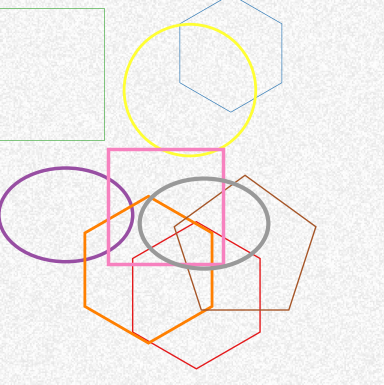[{"shape": "hexagon", "thickness": 1, "radius": 0.96, "center": [0.51, 0.233]}, {"shape": "hexagon", "thickness": 0.5, "radius": 0.77, "center": [0.6, 0.862]}, {"shape": "square", "thickness": 0.5, "radius": 0.85, "center": [0.1, 0.808]}, {"shape": "oval", "thickness": 2.5, "radius": 0.87, "center": [0.171, 0.442]}, {"shape": "hexagon", "thickness": 2, "radius": 0.95, "center": [0.386, 0.299]}, {"shape": "circle", "thickness": 2, "radius": 0.85, "center": [0.493, 0.766]}, {"shape": "pentagon", "thickness": 1, "radius": 0.97, "center": [0.637, 0.351]}, {"shape": "square", "thickness": 2.5, "radius": 0.75, "center": [0.43, 0.464]}, {"shape": "oval", "thickness": 3, "radius": 0.84, "center": [0.53, 0.419]}]